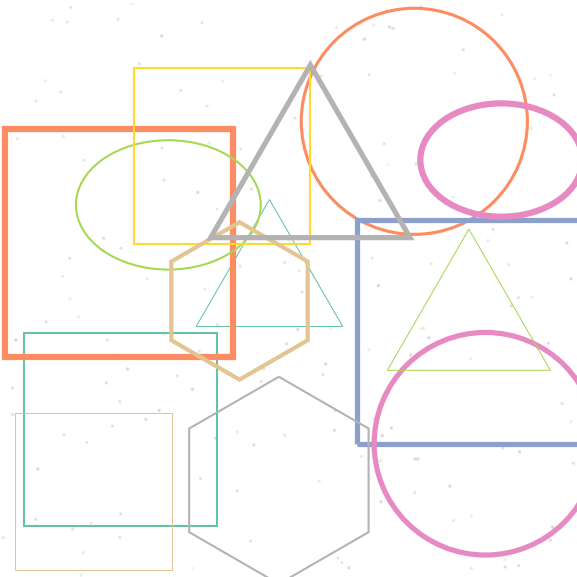[{"shape": "triangle", "thickness": 0.5, "radius": 0.73, "center": [0.467, 0.507]}, {"shape": "square", "thickness": 1, "radius": 0.84, "center": [0.209, 0.255]}, {"shape": "circle", "thickness": 1.5, "radius": 0.98, "center": [0.717, 0.789]}, {"shape": "square", "thickness": 3, "radius": 0.99, "center": [0.206, 0.579]}, {"shape": "square", "thickness": 2.5, "radius": 0.97, "center": [0.811, 0.424]}, {"shape": "circle", "thickness": 2.5, "radius": 0.96, "center": [0.841, 0.231]}, {"shape": "oval", "thickness": 3, "radius": 0.7, "center": [0.868, 0.722]}, {"shape": "triangle", "thickness": 0.5, "radius": 0.81, "center": [0.812, 0.439]}, {"shape": "oval", "thickness": 1, "radius": 0.8, "center": [0.292, 0.644]}, {"shape": "square", "thickness": 1, "radius": 0.76, "center": [0.385, 0.729]}, {"shape": "square", "thickness": 0.5, "radius": 0.68, "center": [0.162, 0.148]}, {"shape": "hexagon", "thickness": 2, "radius": 0.68, "center": [0.415, 0.478]}, {"shape": "triangle", "thickness": 2.5, "radius": 1.0, "center": [0.537, 0.687]}, {"shape": "hexagon", "thickness": 1, "radius": 0.9, "center": [0.483, 0.167]}]